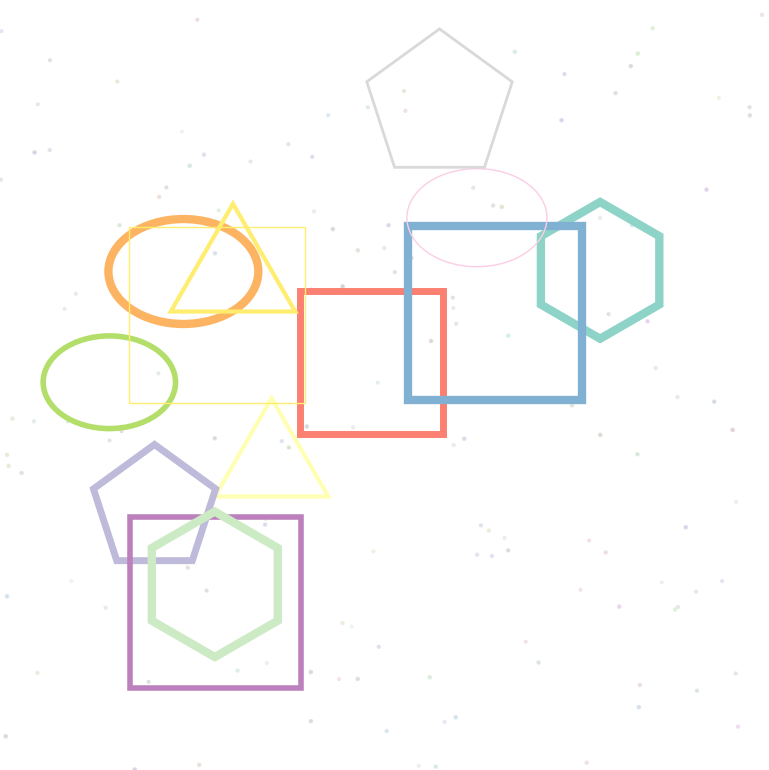[{"shape": "hexagon", "thickness": 3, "radius": 0.44, "center": [0.779, 0.649]}, {"shape": "triangle", "thickness": 1.5, "radius": 0.43, "center": [0.353, 0.398]}, {"shape": "pentagon", "thickness": 2.5, "radius": 0.42, "center": [0.201, 0.339]}, {"shape": "square", "thickness": 2.5, "radius": 0.46, "center": [0.482, 0.529]}, {"shape": "square", "thickness": 3, "radius": 0.57, "center": [0.643, 0.594]}, {"shape": "oval", "thickness": 3, "radius": 0.49, "center": [0.238, 0.647]}, {"shape": "oval", "thickness": 2, "radius": 0.43, "center": [0.142, 0.504]}, {"shape": "oval", "thickness": 0.5, "radius": 0.45, "center": [0.619, 0.717]}, {"shape": "pentagon", "thickness": 1, "radius": 0.5, "center": [0.571, 0.863]}, {"shape": "square", "thickness": 2, "radius": 0.56, "center": [0.28, 0.218]}, {"shape": "hexagon", "thickness": 3, "radius": 0.47, "center": [0.279, 0.241]}, {"shape": "square", "thickness": 0.5, "radius": 0.57, "center": [0.282, 0.591]}, {"shape": "triangle", "thickness": 1.5, "radius": 0.47, "center": [0.303, 0.642]}]